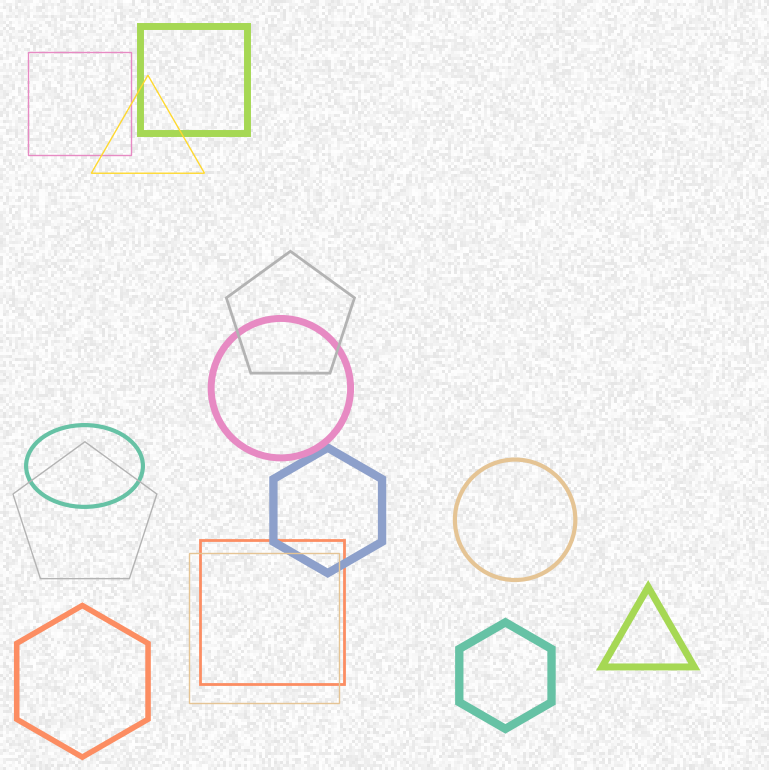[{"shape": "hexagon", "thickness": 3, "radius": 0.35, "center": [0.656, 0.123]}, {"shape": "oval", "thickness": 1.5, "radius": 0.38, "center": [0.11, 0.395]}, {"shape": "hexagon", "thickness": 2, "radius": 0.49, "center": [0.107, 0.115]}, {"shape": "square", "thickness": 1, "radius": 0.47, "center": [0.353, 0.205]}, {"shape": "hexagon", "thickness": 3, "radius": 0.41, "center": [0.426, 0.337]}, {"shape": "circle", "thickness": 2.5, "radius": 0.45, "center": [0.365, 0.496]}, {"shape": "square", "thickness": 0.5, "radius": 0.33, "center": [0.103, 0.866]}, {"shape": "triangle", "thickness": 2.5, "radius": 0.35, "center": [0.842, 0.168]}, {"shape": "square", "thickness": 2.5, "radius": 0.35, "center": [0.252, 0.897]}, {"shape": "triangle", "thickness": 0.5, "radius": 0.42, "center": [0.192, 0.817]}, {"shape": "circle", "thickness": 1.5, "radius": 0.39, "center": [0.669, 0.325]}, {"shape": "square", "thickness": 0.5, "radius": 0.48, "center": [0.343, 0.184]}, {"shape": "pentagon", "thickness": 1, "radius": 0.44, "center": [0.377, 0.586]}, {"shape": "pentagon", "thickness": 0.5, "radius": 0.49, "center": [0.11, 0.328]}]